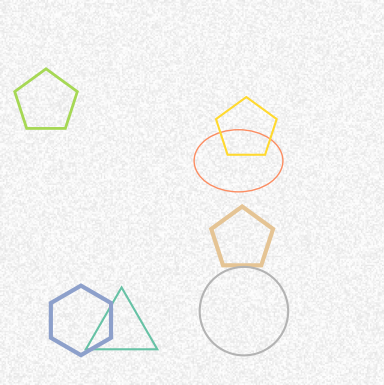[{"shape": "triangle", "thickness": 1.5, "radius": 0.54, "center": [0.316, 0.146]}, {"shape": "oval", "thickness": 1, "radius": 0.58, "center": [0.619, 0.582]}, {"shape": "hexagon", "thickness": 3, "radius": 0.45, "center": [0.21, 0.168]}, {"shape": "pentagon", "thickness": 2, "radius": 0.43, "center": [0.12, 0.736]}, {"shape": "pentagon", "thickness": 1.5, "radius": 0.41, "center": [0.64, 0.665]}, {"shape": "pentagon", "thickness": 3, "radius": 0.42, "center": [0.629, 0.379]}, {"shape": "circle", "thickness": 1.5, "radius": 0.57, "center": [0.634, 0.192]}]